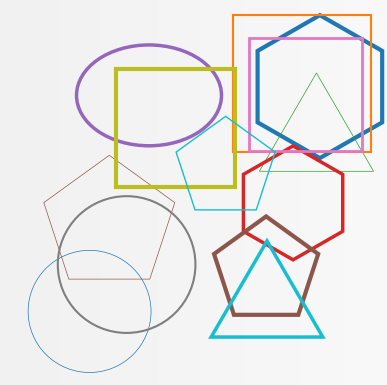[{"shape": "circle", "thickness": 0.5, "radius": 0.79, "center": [0.231, 0.191]}, {"shape": "hexagon", "thickness": 3, "radius": 0.93, "center": [0.826, 0.775]}, {"shape": "square", "thickness": 1.5, "radius": 0.89, "center": [0.78, 0.784]}, {"shape": "triangle", "thickness": 0.5, "radius": 0.85, "center": [0.817, 0.64]}, {"shape": "hexagon", "thickness": 2.5, "radius": 0.74, "center": [0.756, 0.473]}, {"shape": "oval", "thickness": 2.5, "radius": 0.94, "center": [0.385, 0.752]}, {"shape": "pentagon", "thickness": 0.5, "radius": 0.89, "center": [0.282, 0.419]}, {"shape": "pentagon", "thickness": 3, "radius": 0.71, "center": [0.687, 0.297]}, {"shape": "square", "thickness": 2, "radius": 0.73, "center": [0.788, 0.754]}, {"shape": "circle", "thickness": 1.5, "radius": 0.89, "center": [0.327, 0.313]}, {"shape": "square", "thickness": 3, "radius": 0.76, "center": [0.453, 0.668]}, {"shape": "triangle", "thickness": 2.5, "radius": 0.83, "center": [0.689, 0.208]}, {"shape": "pentagon", "thickness": 1, "radius": 0.67, "center": [0.582, 0.563]}]